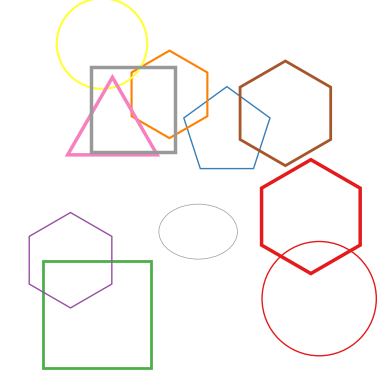[{"shape": "hexagon", "thickness": 2.5, "radius": 0.74, "center": [0.807, 0.437]}, {"shape": "circle", "thickness": 1, "radius": 0.74, "center": [0.829, 0.224]}, {"shape": "pentagon", "thickness": 1, "radius": 0.59, "center": [0.589, 0.657]}, {"shape": "square", "thickness": 2, "radius": 0.7, "center": [0.252, 0.183]}, {"shape": "hexagon", "thickness": 1, "radius": 0.62, "center": [0.183, 0.324]}, {"shape": "hexagon", "thickness": 1.5, "radius": 0.57, "center": [0.44, 0.755]}, {"shape": "circle", "thickness": 1.5, "radius": 0.59, "center": [0.265, 0.887]}, {"shape": "hexagon", "thickness": 2, "radius": 0.68, "center": [0.741, 0.706]}, {"shape": "triangle", "thickness": 2.5, "radius": 0.67, "center": [0.292, 0.665]}, {"shape": "square", "thickness": 2.5, "radius": 0.55, "center": [0.345, 0.716]}, {"shape": "oval", "thickness": 0.5, "radius": 0.51, "center": [0.515, 0.398]}]